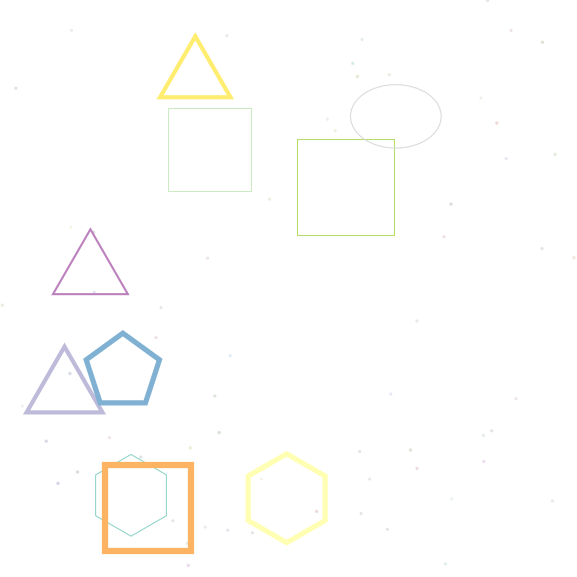[{"shape": "hexagon", "thickness": 0.5, "radius": 0.35, "center": [0.227, 0.141]}, {"shape": "hexagon", "thickness": 2.5, "radius": 0.38, "center": [0.496, 0.136]}, {"shape": "triangle", "thickness": 2, "radius": 0.38, "center": [0.112, 0.323]}, {"shape": "pentagon", "thickness": 2.5, "radius": 0.33, "center": [0.213, 0.355]}, {"shape": "square", "thickness": 3, "radius": 0.37, "center": [0.257, 0.119]}, {"shape": "square", "thickness": 0.5, "radius": 0.42, "center": [0.598, 0.675]}, {"shape": "oval", "thickness": 0.5, "radius": 0.39, "center": [0.685, 0.798]}, {"shape": "triangle", "thickness": 1, "radius": 0.37, "center": [0.157, 0.527]}, {"shape": "square", "thickness": 0.5, "radius": 0.36, "center": [0.363, 0.74]}, {"shape": "triangle", "thickness": 2, "radius": 0.35, "center": [0.338, 0.866]}]